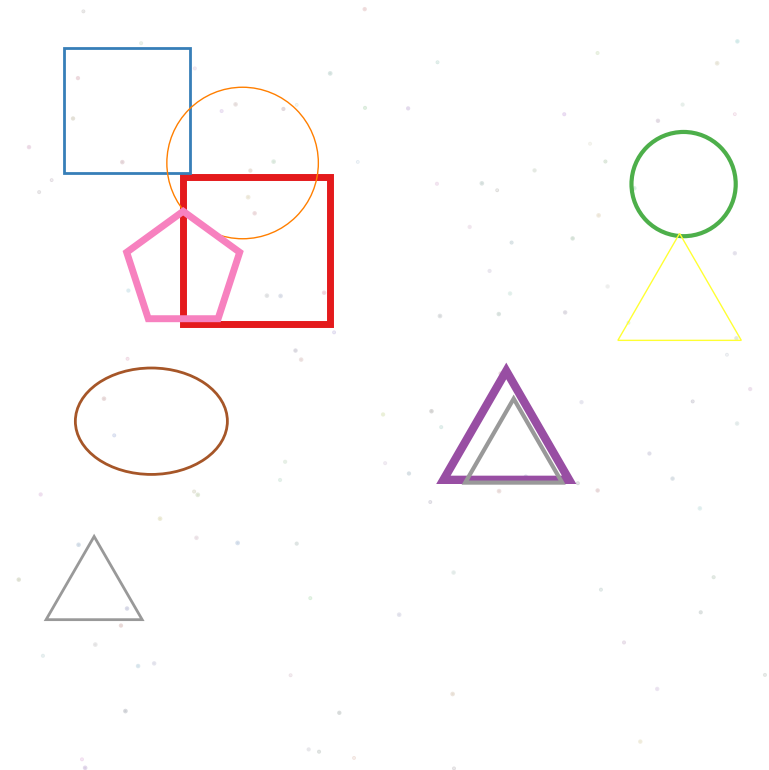[{"shape": "square", "thickness": 2.5, "radius": 0.48, "center": [0.334, 0.675]}, {"shape": "square", "thickness": 1, "radius": 0.41, "center": [0.165, 0.856]}, {"shape": "circle", "thickness": 1.5, "radius": 0.34, "center": [0.888, 0.761]}, {"shape": "triangle", "thickness": 3, "radius": 0.47, "center": [0.658, 0.424]}, {"shape": "circle", "thickness": 0.5, "radius": 0.49, "center": [0.315, 0.788]}, {"shape": "triangle", "thickness": 0.5, "radius": 0.46, "center": [0.883, 0.604]}, {"shape": "oval", "thickness": 1, "radius": 0.49, "center": [0.197, 0.453]}, {"shape": "pentagon", "thickness": 2.5, "radius": 0.39, "center": [0.238, 0.648]}, {"shape": "triangle", "thickness": 1.5, "radius": 0.36, "center": [0.667, 0.41]}, {"shape": "triangle", "thickness": 1, "radius": 0.36, "center": [0.122, 0.231]}]